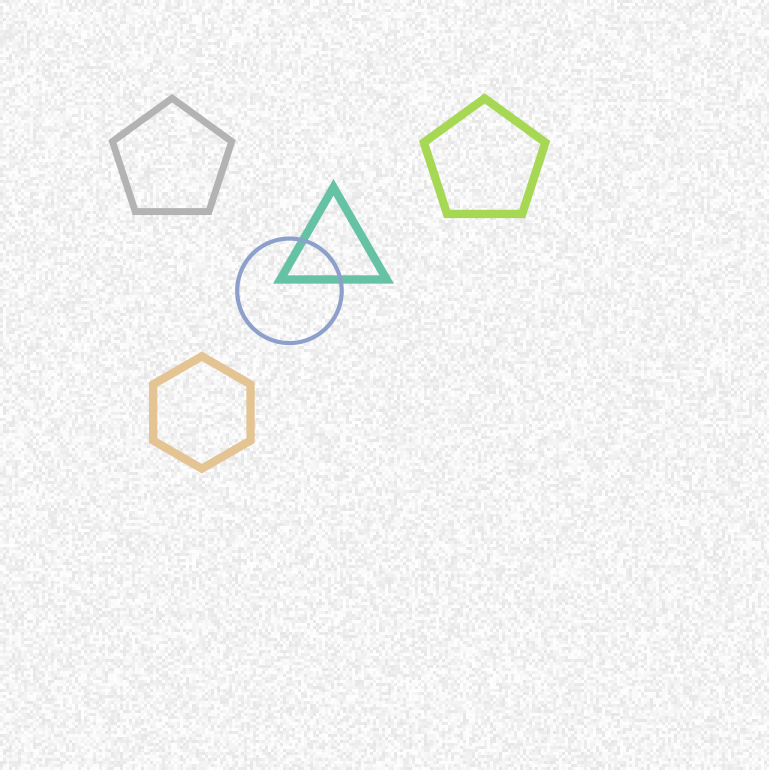[{"shape": "triangle", "thickness": 3, "radius": 0.4, "center": [0.433, 0.677]}, {"shape": "circle", "thickness": 1.5, "radius": 0.34, "center": [0.376, 0.622]}, {"shape": "pentagon", "thickness": 3, "radius": 0.41, "center": [0.629, 0.789]}, {"shape": "hexagon", "thickness": 3, "radius": 0.36, "center": [0.262, 0.464]}, {"shape": "pentagon", "thickness": 2.5, "radius": 0.41, "center": [0.224, 0.791]}]